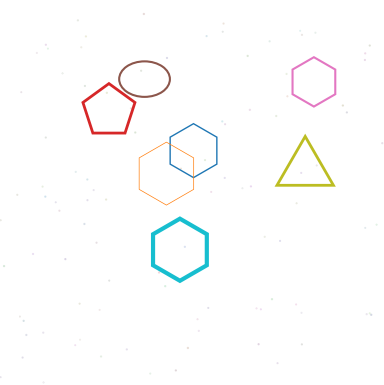[{"shape": "hexagon", "thickness": 1, "radius": 0.35, "center": [0.503, 0.609]}, {"shape": "hexagon", "thickness": 0.5, "radius": 0.41, "center": [0.432, 0.549]}, {"shape": "pentagon", "thickness": 2, "radius": 0.36, "center": [0.283, 0.712]}, {"shape": "oval", "thickness": 1.5, "radius": 0.33, "center": [0.375, 0.794]}, {"shape": "hexagon", "thickness": 1.5, "radius": 0.32, "center": [0.815, 0.787]}, {"shape": "triangle", "thickness": 2, "radius": 0.42, "center": [0.793, 0.561]}, {"shape": "hexagon", "thickness": 3, "radius": 0.4, "center": [0.467, 0.351]}]